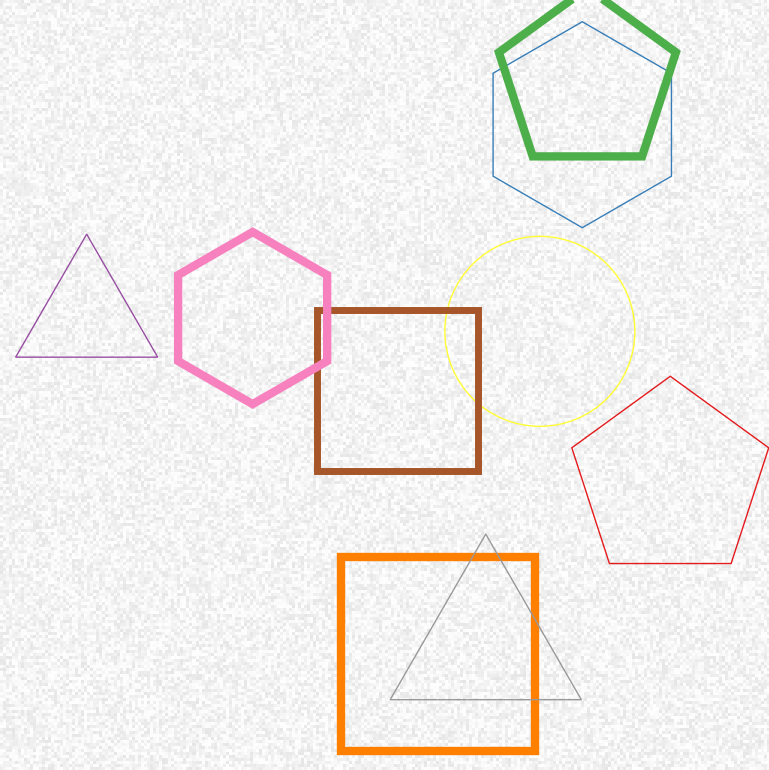[{"shape": "pentagon", "thickness": 0.5, "radius": 0.67, "center": [0.87, 0.377]}, {"shape": "hexagon", "thickness": 0.5, "radius": 0.67, "center": [0.756, 0.838]}, {"shape": "pentagon", "thickness": 3, "radius": 0.6, "center": [0.763, 0.895]}, {"shape": "triangle", "thickness": 0.5, "radius": 0.53, "center": [0.113, 0.589]}, {"shape": "square", "thickness": 3, "radius": 0.63, "center": [0.569, 0.151]}, {"shape": "circle", "thickness": 0.5, "radius": 0.62, "center": [0.701, 0.57]}, {"shape": "square", "thickness": 2.5, "radius": 0.52, "center": [0.517, 0.493]}, {"shape": "hexagon", "thickness": 3, "radius": 0.56, "center": [0.328, 0.587]}, {"shape": "triangle", "thickness": 0.5, "radius": 0.72, "center": [0.631, 0.163]}]